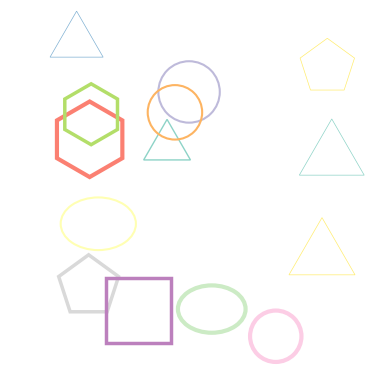[{"shape": "triangle", "thickness": 1, "radius": 0.35, "center": [0.434, 0.62]}, {"shape": "triangle", "thickness": 0.5, "radius": 0.49, "center": [0.862, 0.594]}, {"shape": "oval", "thickness": 1.5, "radius": 0.49, "center": [0.255, 0.419]}, {"shape": "circle", "thickness": 1.5, "radius": 0.4, "center": [0.491, 0.761]}, {"shape": "hexagon", "thickness": 3, "radius": 0.49, "center": [0.233, 0.638]}, {"shape": "triangle", "thickness": 0.5, "radius": 0.4, "center": [0.199, 0.891]}, {"shape": "circle", "thickness": 1.5, "radius": 0.35, "center": [0.454, 0.708]}, {"shape": "hexagon", "thickness": 2.5, "radius": 0.4, "center": [0.237, 0.703]}, {"shape": "circle", "thickness": 3, "radius": 0.33, "center": [0.716, 0.127]}, {"shape": "pentagon", "thickness": 2.5, "radius": 0.41, "center": [0.23, 0.256]}, {"shape": "square", "thickness": 2.5, "radius": 0.42, "center": [0.361, 0.193]}, {"shape": "oval", "thickness": 3, "radius": 0.44, "center": [0.55, 0.197]}, {"shape": "pentagon", "thickness": 0.5, "radius": 0.37, "center": [0.85, 0.826]}, {"shape": "triangle", "thickness": 0.5, "radius": 0.5, "center": [0.836, 0.336]}]